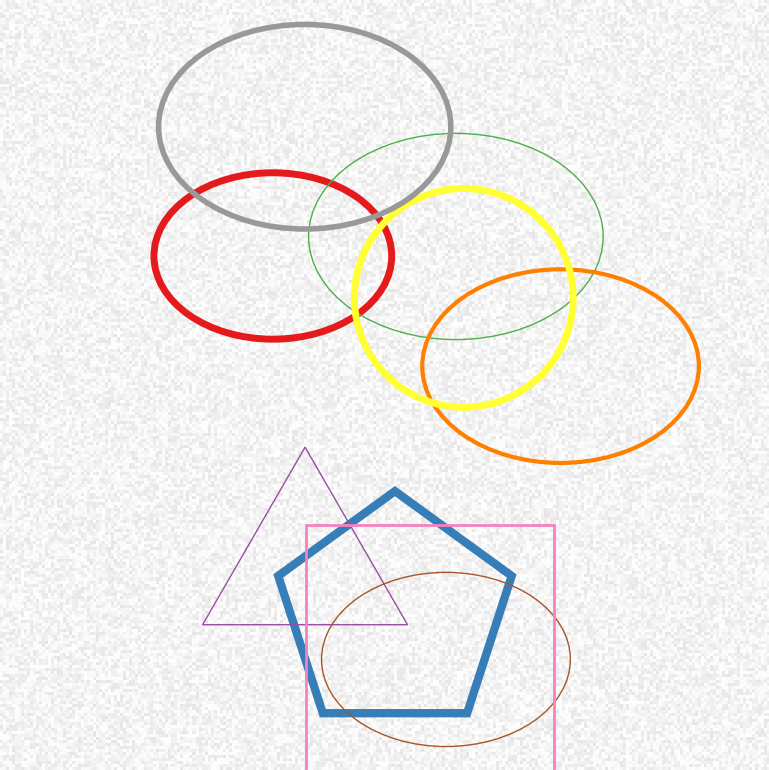[{"shape": "oval", "thickness": 2.5, "radius": 0.77, "center": [0.354, 0.668]}, {"shape": "pentagon", "thickness": 3, "radius": 0.8, "center": [0.513, 0.203]}, {"shape": "oval", "thickness": 0.5, "radius": 0.96, "center": [0.592, 0.693]}, {"shape": "triangle", "thickness": 0.5, "radius": 0.77, "center": [0.396, 0.266]}, {"shape": "oval", "thickness": 1.5, "radius": 0.9, "center": [0.728, 0.525]}, {"shape": "circle", "thickness": 2.5, "radius": 0.71, "center": [0.602, 0.613]}, {"shape": "oval", "thickness": 0.5, "radius": 0.81, "center": [0.579, 0.144]}, {"shape": "square", "thickness": 1, "radius": 0.81, "center": [0.558, 0.157]}, {"shape": "oval", "thickness": 2, "radius": 0.95, "center": [0.396, 0.835]}]